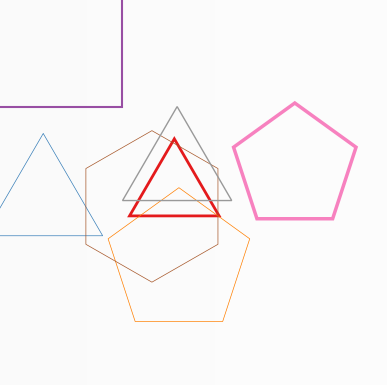[{"shape": "triangle", "thickness": 2, "radius": 0.67, "center": [0.45, 0.506]}, {"shape": "triangle", "thickness": 0.5, "radius": 0.89, "center": [0.112, 0.476]}, {"shape": "square", "thickness": 1.5, "radius": 0.88, "center": [0.139, 0.898]}, {"shape": "pentagon", "thickness": 0.5, "radius": 0.96, "center": [0.462, 0.32]}, {"shape": "hexagon", "thickness": 0.5, "radius": 0.98, "center": [0.392, 0.464]}, {"shape": "pentagon", "thickness": 2.5, "radius": 0.83, "center": [0.761, 0.566]}, {"shape": "triangle", "thickness": 1, "radius": 0.81, "center": [0.457, 0.56]}]